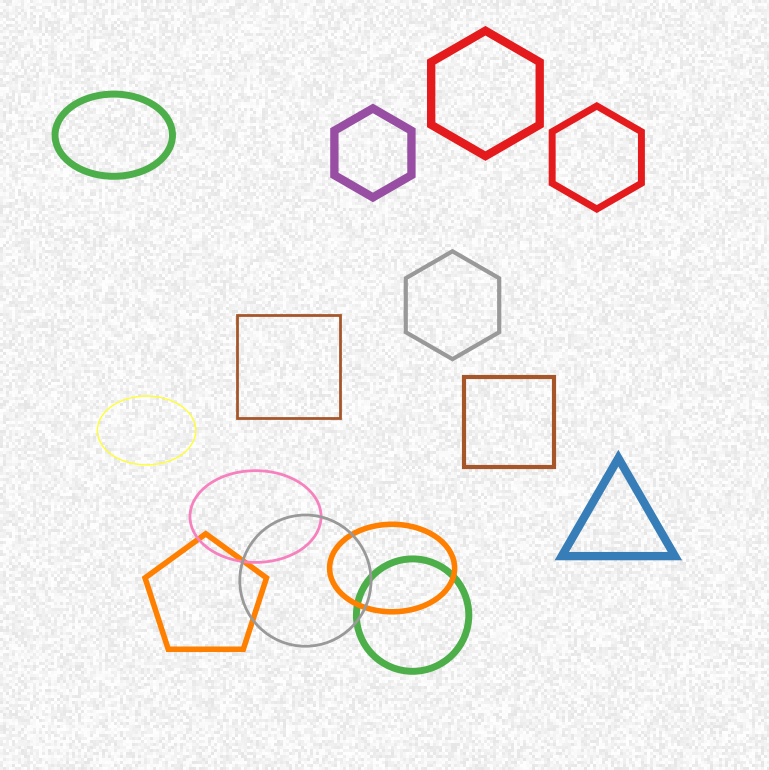[{"shape": "hexagon", "thickness": 2.5, "radius": 0.33, "center": [0.775, 0.795]}, {"shape": "hexagon", "thickness": 3, "radius": 0.41, "center": [0.63, 0.879]}, {"shape": "triangle", "thickness": 3, "radius": 0.42, "center": [0.803, 0.32]}, {"shape": "circle", "thickness": 2.5, "radius": 0.36, "center": [0.536, 0.201]}, {"shape": "oval", "thickness": 2.5, "radius": 0.38, "center": [0.148, 0.824]}, {"shape": "hexagon", "thickness": 3, "radius": 0.29, "center": [0.484, 0.801]}, {"shape": "pentagon", "thickness": 2, "radius": 0.41, "center": [0.267, 0.224]}, {"shape": "oval", "thickness": 2, "radius": 0.41, "center": [0.509, 0.262]}, {"shape": "oval", "thickness": 0.5, "radius": 0.32, "center": [0.19, 0.441]}, {"shape": "square", "thickness": 1, "radius": 0.34, "center": [0.375, 0.524]}, {"shape": "square", "thickness": 1.5, "radius": 0.29, "center": [0.661, 0.452]}, {"shape": "oval", "thickness": 1, "radius": 0.43, "center": [0.332, 0.329]}, {"shape": "hexagon", "thickness": 1.5, "radius": 0.35, "center": [0.588, 0.604]}, {"shape": "circle", "thickness": 1, "radius": 0.43, "center": [0.397, 0.246]}]